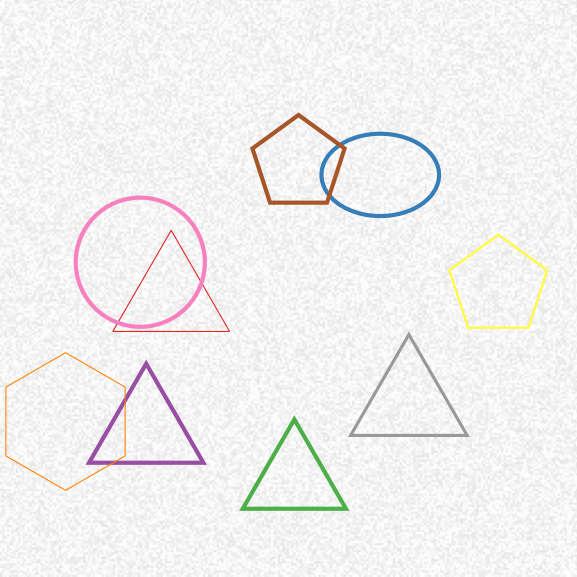[{"shape": "triangle", "thickness": 0.5, "radius": 0.58, "center": [0.296, 0.484]}, {"shape": "oval", "thickness": 2, "radius": 0.51, "center": [0.658, 0.696]}, {"shape": "triangle", "thickness": 2, "radius": 0.52, "center": [0.51, 0.17]}, {"shape": "triangle", "thickness": 2, "radius": 0.57, "center": [0.253, 0.255]}, {"shape": "hexagon", "thickness": 0.5, "radius": 0.6, "center": [0.113, 0.269]}, {"shape": "pentagon", "thickness": 1, "radius": 0.45, "center": [0.863, 0.504]}, {"shape": "pentagon", "thickness": 2, "radius": 0.42, "center": [0.517, 0.716]}, {"shape": "circle", "thickness": 2, "radius": 0.56, "center": [0.243, 0.545]}, {"shape": "triangle", "thickness": 1.5, "radius": 0.58, "center": [0.708, 0.303]}]